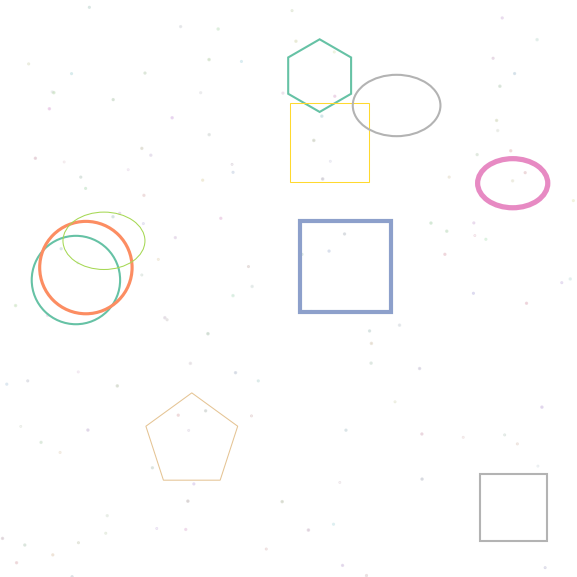[{"shape": "circle", "thickness": 1, "radius": 0.38, "center": [0.131, 0.514]}, {"shape": "hexagon", "thickness": 1, "radius": 0.31, "center": [0.553, 0.868]}, {"shape": "circle", "thickness": 1.5, "radius": 0.4, "center": [0.149, 0.536]}, {"shape": "square", "thickness": 2, "radius": 0.39, "center": [0.599, 0.538]}, {"shape": "oval", "thickness": 2.5, "radius": 0.3, "center": [0.888, 0.682]}, {"shape": "oval", "thickness": 0.5, "radius": 0.35, "center": [0.18, 0.582]}, {"shape": "square", "thickness": 0.5, "radius": 0.34, "center": [0.57, 0.753]}, {"shape": "pentagon", "thickness": 0.5, "radius": 0.42, "center": [0.332, 0.235]}, {"shape": "square", "thickness": 1, "radius": 0.29, "center": [0.889, 0.12]}, {"shape": "oval", "thickness": 1, "radius": 0.38, "center": [0.687, 0.816]}]